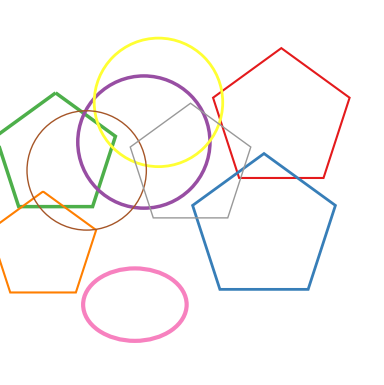[{"shape": "pentagon", "thickness": 1.5, "radius": 0.93, "center": [0.731, 0.689]}, {"shape": "pentagon", "thickness": 2, "radius": 0.97, "center": [0.686, 0.406]}, {"shape": "pentagon", "thickness": 2.5, "radius": 0.82, "center": [0.144, 0.595]}, {"shape": "circle", "thickness": 2.5, "radius": 0.86, "center": [0.374, 0.631]}, {"shape": "pentagon", "thickness": 1.5, "radius": 0.73, "center": [0.112, 0.358]}, {"shape": "circle", "thickness": 2, "radius": 0.83, "center": [0.412, 0.734]}, {"shape": "circle", "thickness": 1, "radius": 0.77, "center": [0.225, 0.557]}, {"shape": "oval", "thickness": 3, "radius": 0.67, "center": [0.35, 0.209]}, {"shape": "pentagon", "thickness": 1, "radius": 0.82, "center": [0.495, 0.567]}]